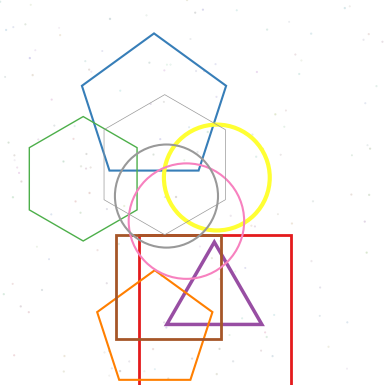[{"shape": "square", "thickness": 2, "radius": 0.99, "center": [0.559, 0.191]}, {"shape": "pentagon", "thickness": 1.5, "radius": 0.98, "center": [0.4, 0.716]}, {"shape": "hexagon", "thickness": 1, "radius": 0.81, "center": [0.216, 0.536]}, {"shape": "triangle", "thickness": 2.5, "radius": 0.71, "center": [0.557, 0.229]}, {"shape": "pentagon", "thickness": 1.5, "radius": 0.79, "center": [0.402, 0.141]}, {"shape": "circle", "thickness": 3, "radius": 0.69, "center": [0.563, 0.539]}, {"shape": "square", "thickness": 2, "radius": 0.68, "center": [0.438, 0.255]}, {"shape": "circle", "thickness": 1.5, "radius": 0.75, "center": [0.484, 0.426]}, {"shape": "hexagon", "thickness": 0.5, "radius": 0.91, "center": [0.428, 0.572]}, {"shape": "circle", "thickness": 1.5, "radius": 0.67, "center": [0.432, 0.491]}]